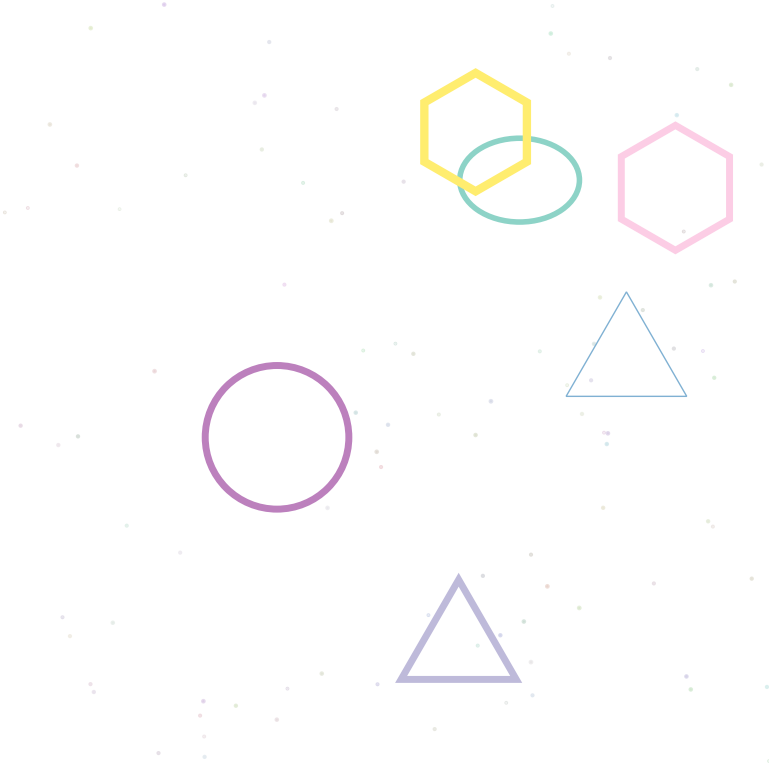[{"shape": "oval", "thickness": 2, "radius": 0.39, "center": [0.675, 0.766]}, {"shape": "triangle", "thickness": 2.5, "radius": 0.43, "center": [0.596, 0.161]}, {"shape": "triangle", "thickness": 0.5, "radius": 0.45, "center": [0.814, 0.53]}, {"shape": "hexagon", "thickness": 2.5, "radius": 0.41, "center": [0.877, 0.756]}, {"shape": "circle", "thickness": 2.5, "radius": 0.47, "center": [0.36, 0.432]}, {"shape": "hexagon", "thickness": 3, "radius": 0.38, "center": [0.618, 0.828]}]